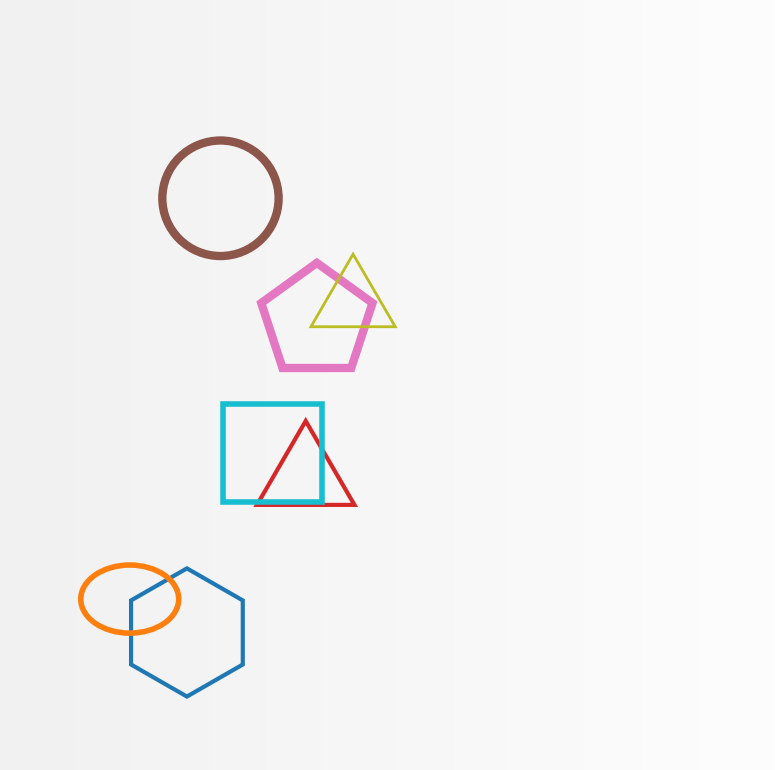[{"shape": "hexagon", "thickness": 1.5, "radius": 0.42, "center": [0.241, 0.179]}, {"shape": "oval", "thickness": 2, "radius": 0.32, "center": [0.167, 0.222]}, {"shape": "triangle", "thickness": 1.5, "radius": 0.36, "center": [0.394, 0.381]}, {"shape": "circle", "thickness": 3, "radius": 0.38, "center": [0.284, 0.743]}, {"shape": "pentagon", "thickness": 3, "radius": 0.38, "center": [0.409, 0.583]}, {"shape": "triangle", "thickness": 1, "radius": 0.31, "center": [0.456, 0.607]}, {"shape": "square", "thickness": 2, "radius": 0.32, "center": [0.352, 0.412]}]